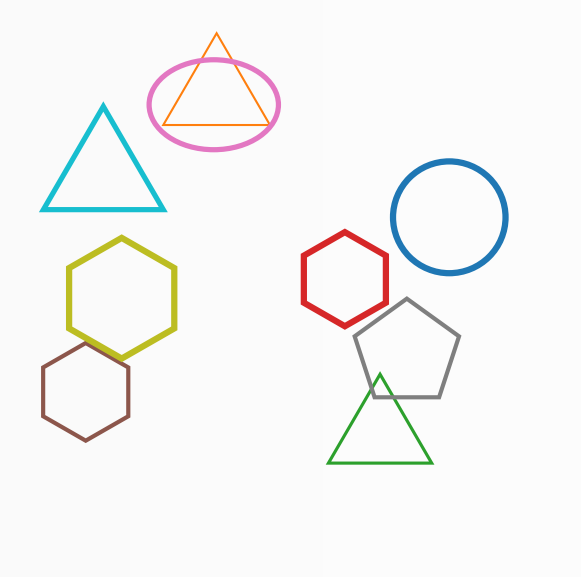[{"shape": "circle", "thickness": 3, "radius": 0.48, "center": [0.773, 0.623]}, {"shape": "triangle", "thickness": 1, "radius": 0.53, "center": [0.373, 0.836]}, {"shape": "triangle", "thickness": 1.5, "radius": 0.51, "center": [0.654, 0.249]}, {"shape": "hexagon", "thickness": 3, "radius": 0.41, "center": [0.593, 0.516]}, {"shape": "hexagon", "thickness": 2, "radius": 0.42, "center": [0.147, 0.321]}, {"shape": "oval", "thickness": 2.5, "radius": 0.56, "center": [0.368, 0.818]}, {"shape": "pentagon", "thickness": 2, "radius": 0.47, "center": [0.7, 0.388]}, {"shape": "hexagon", "thickness": 3, "radius": 0.52, "center": [0.209, 0.483]}, {"shape": "triangle", "thickness": 2.5, "radius": 0.6, "center": [0.178, 0.696]}]